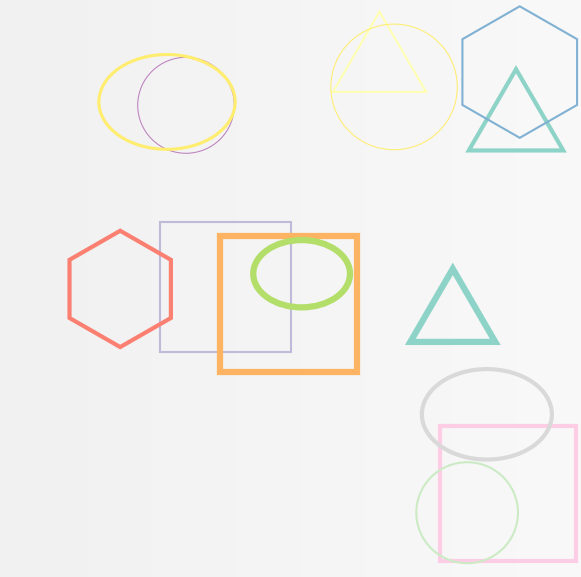[{"shape": "triangle", "thickness": 2, "radius": 0.47, "center": [0.888, 0.785]}, {"shape": "triangle", "thickness": 3, "radius": 0.42, "center": [0.779, 0.449]}, {"shape": "triangle", "thickness": 1, "radius": 0.46, "center": [0.653, 0.886]}, {"shape": "square", "thickness": 1, "radius": 0.56, "center": [0.387, 0.503]}, {"shape": "hexagon", "thickness": 2, "radius": 0.5, "center": [0.207, 0.499]}, {"shape": "hexagon", "thickness": 1, "radius": 0.57, "center": [0.894, 0.874]}, {"shape": "square", "thickness": 3, "radius": 0.59, "center": [0.496, 0.473]}, {"shape": "oval", "thickness": 3, "radius": 0.42, "center": [0.519, 0.525]}, {"shape": "square", "thickness": 2, "radius": 0.58, "center": [0.873, 0.145]}, {"shape": "oval", "thickness": 2, "radius": 0.56, "center": [0.838, 0.282]}, {"shape": "circle", "thickness": 0.5, "radius": 0.42, "center": [0.32, 0.817]}, {"shape": "circle", "thickness": 1, "radius": 0.44, "center": [0.804, 0.111]}, {"shape": "oval", "thickness": 1.5, "radius": 0.59, "center": [0.287, 0.823]}, {"shape": "circle", "thickness": 0.5, "radius": 0.54, "center": [0.678, 0.849]}]